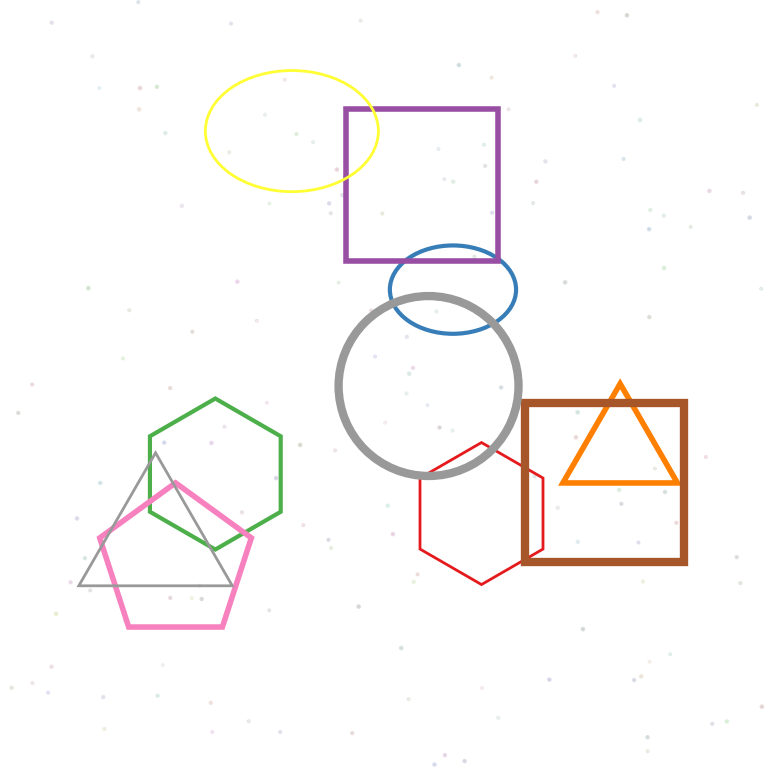[{"shape": "hexagon", "thickness": 1, "radius": 0.46, "center": [0.625, 0.333]}, {"shape": "oval", "thickness": 1.5, "radius": 0.41, "center": [0.588, 0.624]}, {"shape": "hexagon", "thickness": 1.5, "radius": 0.49, "center": [0.28, 0.384]}, {"shape": "square", "thickness": 2, "radius": 0.49, "center": [0.548, 0.76]}, {"shape": "triangle", "thickness": 2, "radius": 0.43, "center": [0.805, 0.416]}, {"shape": "oval", "thickness": 1, "radius": 0.56, "center": [0.379, 0.83]}, {"shape": "square", "thickness": 3, "radius": 0.52, "center": [0.785, 0.373]}, {"shape": "pentagon", "thickness": 2, "radius": 0.52, "center": [0.228, 0.269]}, {"shape": "triangle", "thickness": 1, "radius": 0.58, "center": [0.202, 0.297]}, {"shape": "circle", "thickness": 3, "radius": 0.58, "center": [0.557, 0.499]}]